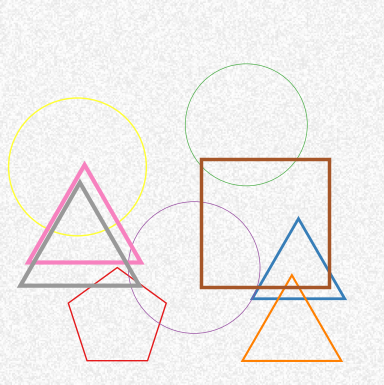[{"shape": "pentagon", "thickness": 1, "radius": 0.67, "center": [0.305, 0.171]}, {"shape": "triangle", "thickness": 2, "radius": 0.69, "center": [0.775, 0.293]}, {"shape": "circle", "thickness": 0.5, "radius": 0.79, "center": [0.64, 0.676]}, {"shape": "circle", "thickness": 0.5, "radius": 0.86, "center": [0.504, 0.305]}, {"shape": "triangle", "thickness": 1.5, "radius": 0.74, "center": [0.758, 0.137]}, {"shape": "circle", "thickness": 1, "radius": 0.89, "center": [0.201, 0.566]}, {"shape": "square", "thickness": 2.5, "radius": 0.83, "center": [0.687, 0.42]}, {"shape": "triangle", "thickness": 3, "radius": 0.85, "center": [0.22, 0.403]}, {"shape": "triangle", "thickness": 3, "radius": 0.89, "center": [0.208, 0.347]}]